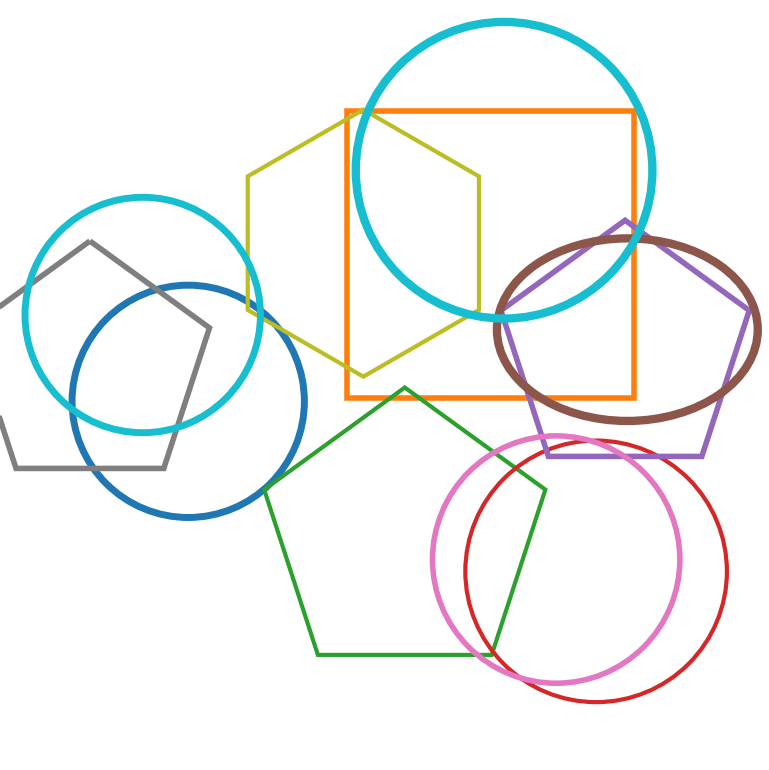[{"shape": "circle", "thickness": 2.5, "radius": 0.75, "center": [0.244, 0.479]}, {"shape": "square", "thickness": 2, "radius": 0.93, "center": [0.637, 0.669]}, {"shape": "pentagon", "thickness": 1.5, "radius": 0.96, "center": [0.526, 0.305]}, {"shape": "circle", "thickness": 1.5, "radius": 0.85, "center": [0.774, 0.258]}, {"shape": "pentagon", "thickness": 2, "radius": 0.85, "center": [0.812, 0.544]}, {"shape": "oval", "thickness": 3, "radius": 0.85, "center": [0.815, 0.572]}, {"shape": "circle", "thickness": 2, "radius": 0.8, "center": [0.722, 0.273]}, {"shape": "pentagon", "thickness": 2, "radius": 0.82, "center": [0.117, 0.524]}, {"shape": "hexagon", "thickness": 1.5, "radius": 0.87, "center": [0.472, 0.684]}, {"shape": "circle", "thickness": 3, "radius": 0.96, "center": [0.655, 0.779]}, {"shape": "circle", "thickness": 2.5, "radius": 0.76, "center": [0.185, 0.591]}]